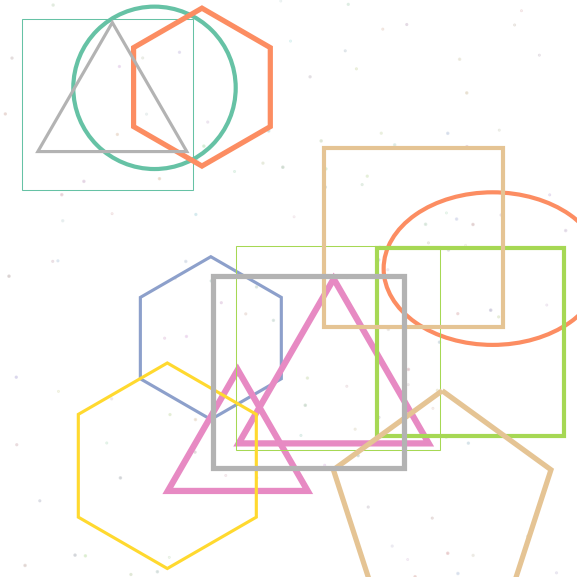[{"shape": "square", "thickness": 0.5, "radius": 0.74, "center": [0.186, 0.819]}, {"shape": "circle", "thickness": 2, "radius": 0.7, "center": [0.268, 0.847]}, {"shape": "hexagon", "thickness": 2.5, "radius": 0.68, "center": [0.35, 0.848]}, {"shape": "oval", "thickness": 2, "radius": 0.94, "center": [0.853, 0.534]}, {"shape": "hexagon", "thickness": 1.5, "radius": 0.7, "center": [0.365, 0.414]}, {"shape": "triangle", "thickness": 3, "radius": 0.7, "center": [0.412, 0.219]}, {"shape": "triangle", "thickness": 3, "radius": 0.95, "center": [0.578, 0.326]}, {"shape": "square", "thickness": 0.5, "radius": 0.88, "center": [0.586, 0.397]}, {"shape": "square", "thickness": 2, "radius": 0.81, "center": [0.815, 0.407]}, {"shape": "hexagon", "thickness": 1.5, "radius": 0.89, "center": [0.29, 0.193]}, {"shape": "pentagon", "thickness": 2.5, "radius": 0.99, "center": [0.766, 0.124]}, {"shape": "square", "thickness": 2, "radius": 0.77, "center": [0.716, 0.588]}, {"shape": "triangle", "thickness": 1.5, "radius": 0.74, "center": [0.195, 0.811]}, {"shape": "square", "thickness": 2.5, "radius": 0.83, "center": [0.535, 0.355]}]